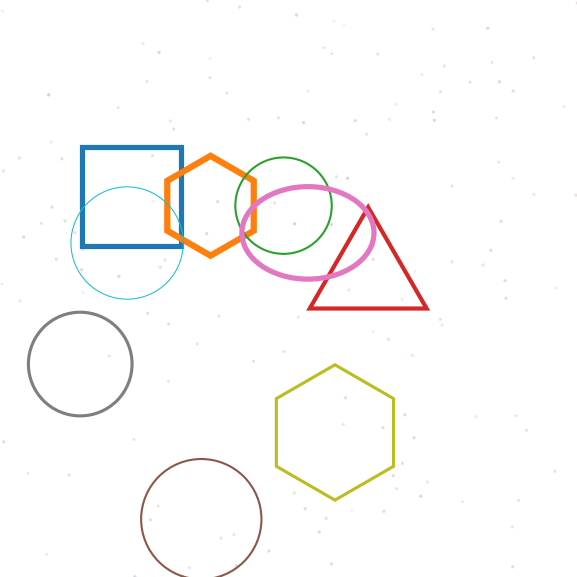[{"shape": "square", "thickness": 2.5, "radius": 0.43, "center": [0.228, 0.659]}, {"shape": "hexagon", "thickness": 3, "radius": 0.43, "center": [0.365, 0.643]}, {"shape": "circle", "thickness": 1, "radius": 0.42, "center": [0.491, 0.643]}, {"shape": "triangle", "thickness": 2, "radius": 0.58, "center": [0.638, 0.523]}, {"shape": "circle", "thickness": 1, "radius": 0.52, "center": [0.349, 0.1]}, {"shape": "oval", "thickness": 2.5, "radius": 0.57, "center": [0.533, 0.596]}, {"shape": "circle", "thickness": 1.5, "radius": 0.45, "center": [0.139, 0.369]}, {"shape": "hexagon", "thickness": 1.5, "radius": 0.59, "center": [0.58, 0.25]}, {"shape": "circle", "thickness": 0.5, "radius": 0.49, "center": [0.22, 0.578]}]